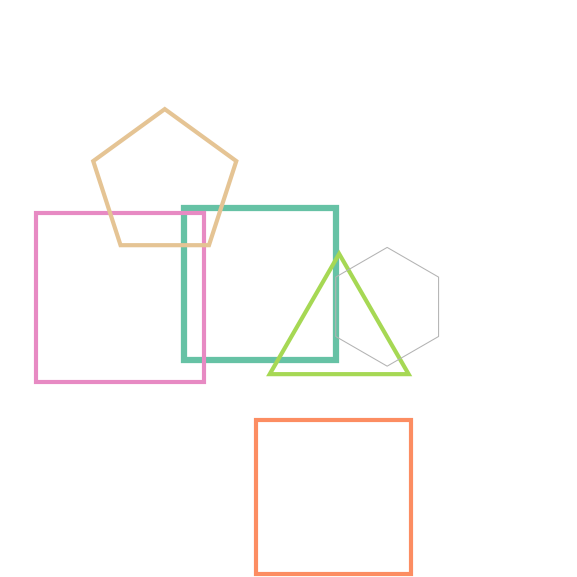[{"shape": "square", "thickness": 3, "radius": 0.66, "center": [0.45, 0.508]}, {"shape": "square", "thickness": 2, "radius": 0.67, "center": [0.577, 0.139]}, {"shape": "square", "thickness": 2, "radius": 0.73, "center": [0.208, 0.484]}, {"shape": "triangle", "thickness": 2, "radius": 0.69, "center": [0.587, 0.421]}, {"shape": "pentagon", "thickness": 2, "radius": 0.65, "center": [0.285, 0.68]}, {"shape": "hexagon", "thickness": 0.5, "radius": 0.51, "center": [0.67, 0.468]}]